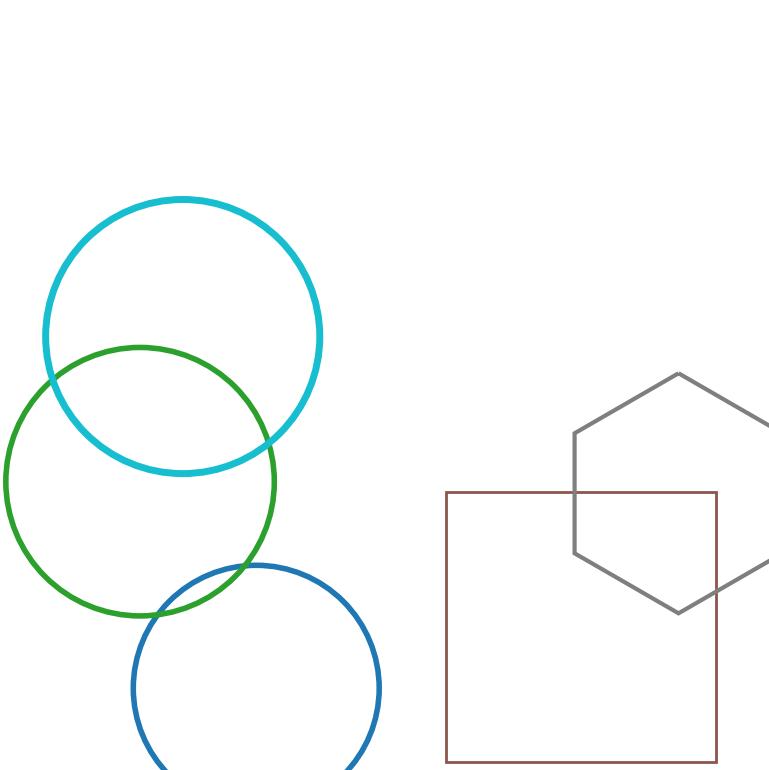[{"shape": "circle", "thickness": 2, "radius": 0.8, "center": [0.333, 0.106]}, {"shape": "circle", "thickness": 2, "radius": 0.87, "center": [0.182, 0.374]}, {"shape": "square", "thickness": 1, "radius": 0.88, "center": [0.755, 0.185]}, {"shape": "hexagon", "thickness": 1.5, "radius": 0.78, "center": [0.881, 0.359]}, {"shape": "circle", "thickness": 2.5, "radius": 0.89, "center": [0.237, 0.563]}]